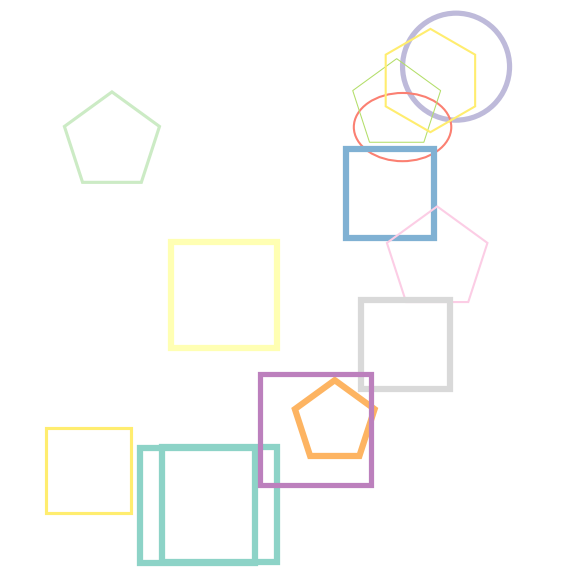[{"shape": "square", "thickness": 3, "radius": 0.5, "center": [0.341, 0.124]}, {"shape": "square", "thickness": 3, "radius": 0.5, "center": [0.381, 0.125]}, {"shape": "square", "thickness": 3, "radius": 0.46, "center": [0.388, 0.488]}, {"shape": "circle", "thickness": 2.5, "radius": 0.46, "center": [0.79, 0.884]}, {"shape": "oval", "thickness": 1, "radius": 0.42, "center": [0.697, 0.779]}, {"shape": "square", "thickness": 3, "radius": 0.38, "center": [0.675, 0.664]}, {"shape": "pentagon", "thickness": 3, "radius": 0.36, "center": [0.58, 0.268]}, {"shape": "pentagon", "thickness": 0.5, "radius": 0.4, "center": [0.687, 0.818]}, {"shape": "pentagon", "thickness": 1, "radius": 0.46, "center": [0.757, 0.55]}, {"shape": "square", "thickness": 3, "radius": 0.38, "center": [0.702, 0.402]}, {"shape": "square", "thickness": 2.5, "radius": 0.48, "center": [0.546, 0.256]}, {"shape": "pentagon", "thickness": 1.5, "radius": 0.43, "center": [0.194, 0.753]}, {"shape": "hexagon", "thickness": 1, "radius": 0.45, "center": [0.745, 0.86]}, {"shape": "square", "thickness": 1.5, "radius": 0.37, "center": [0.154, 0.185]}]